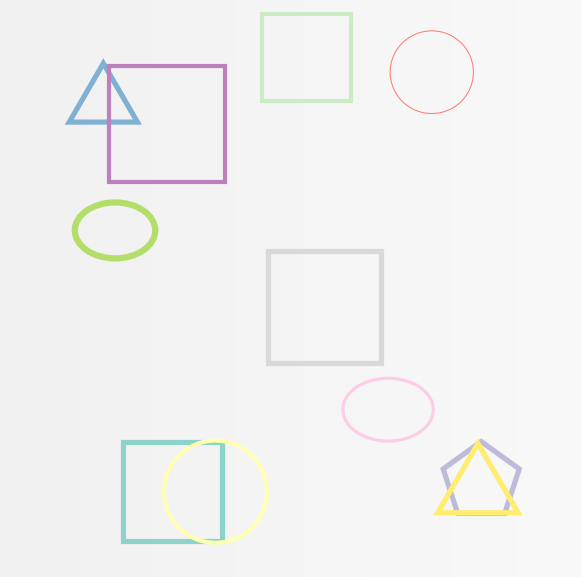[{"shape": "square", "thickness": 2.5, "radius": 0.43, "center": [0.297, 0.148]}, {"shape": "circle", "thickness": 2, "radius": 0.44, "center": [0.371, 0.148]}, {"shape": "pentagon", "thickness": 2.5, "radius": 0.34, "center": [0.828, 0.166]}, {"shape": "circle", "thickness": 0.5, "radius": 0.36, "center": [0.743, 0.874]}, {"shape": "triangle", "thickness": 2.5, "radius": 0.34, "center": [0.178, 0.822]}, {"shape": "oval", "thickness": 3, "radius": 0.35, "center": [0.198, 0.6]}, {"shape": "oval", "thickness": 1.5, "radius": 0.39, "center": [0.668, 0.29]}, {"shape": "square", "thickness": 2.5, "radius": 0.49, "center": [0.558, 0.468]}, {"shape": "square", "thickness": 2, "radius": 0.5, "center": [0.288, 0.785]}, {"shape": "square", "thickness": 2, "radius": 0.38, "center": [0.527, 0.9]}, {"shape": "triangle", "thickness": 2.5, "radius": 0.4, "center": [0.822, 0.151]}]